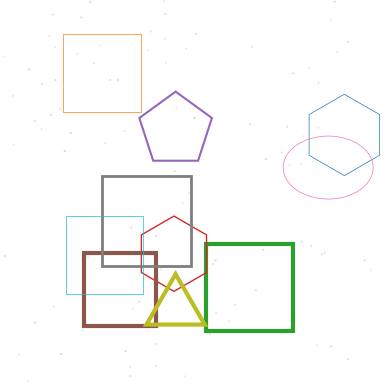[{"shape": "hexagon", "thickness": 0.5, "radius": 0.53, "center": [0.894, 0.65]}, {"shape": "square", "thickness": 0.5, "radius": 0.51, "center": [0.266, 0.81]}, {"shape": "square", "thickness": 3, "radius": 0.57, "center": [0.647, 0.254]}, {"shape": "hexagon", "thickness": 1, "radius": 0.49, "center": [0.452, 0.341]}, {"shape": "pentagon", "thickness": 1.5, "radius": 0.5, "center": [0.456, 0.663]}, {"shape": "square", "thickness": 3, "radius": 0.47, "center": [0.312, 0.248]}, {"shape": "oval", "thickness": 0.5, "radius": 0.58, "center": [0.852, 0.565]}, {"shape": "square", "thickness": 2, "radius": 0.58, "center": [0.381, 0.425]}, {"shape": "triangle", "thickness": 3, "radius": 0.44, "center": [0.456, 0.201]}, {"shape": "square", "thickness": 0.5, "radius": 0.5, "center": [0.272, 0.337]}]